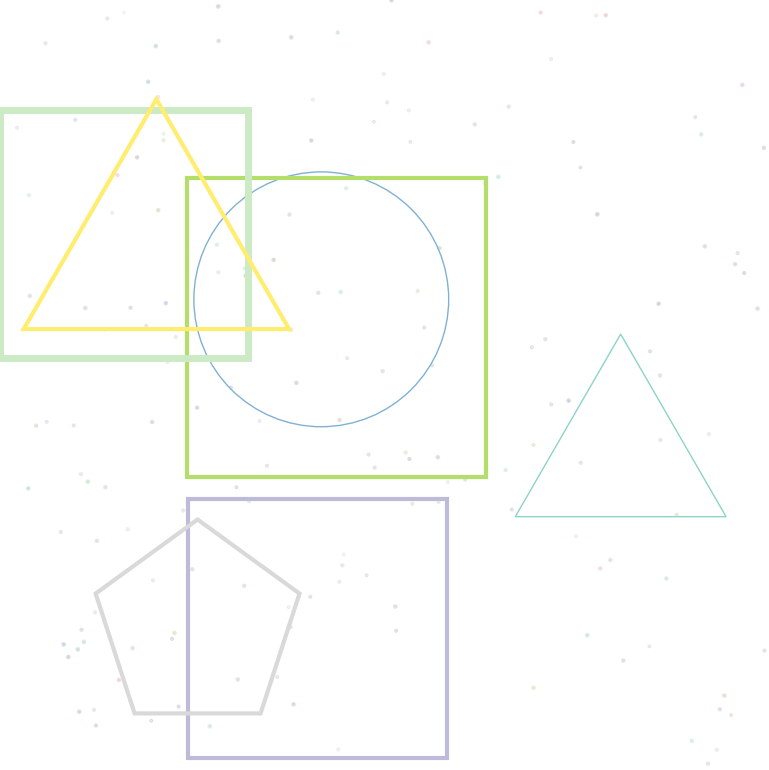[{"shape": "triangle", "thickness": 0.5, "radius": 0.79, "center": [0.806, 0.408]}, {"shape": "square", "thickness": 1.5, "radius": 0.84, "center": [0.412, 0.183]}, {"shape": "circle", "thickness": 0.5, "radius": 0.83, "center": [0.417, 0.611]}, {"shape": "square", "thickness": 1.5, "radius": 0.97, "center": [0.437, 0.575]}, {"shape": "pentagon", "thickness": 1.5, "radius": 0.7, "center": [0.257, 0.186]}, {"shape": "square", "thickness": 2.5, "radius": 0.8, "center": [0.161, 0.696]}, {"shape": "triangle", "thickness": 1.5, "radius": 1.0, "center": [0.203, 0.672]}]